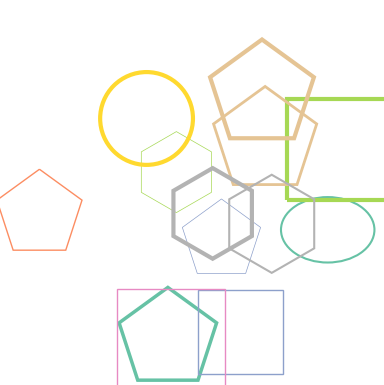[{"shape": "oval", "thickness": 1.5, "radius": 0.61, "center": [0.851, 0.403]}, {"shape": "pentagon", "thickness": 2.5, "radius": 0.67, "center": [0.436, 0.12]}, {"shape": "pentagon", "thickness": 1, "radius": 0.58, "center": [0.102, 0.444]}, {"shape": "square", "thickness": 1, "radius": 0.55, "center": [0.625, 0.138]}, {"shape": "pentagon", "thickness": 0.5, "radius": 0.53, "center": [0.575, 0.376]}, {"shape": "square", "thickness": 1, "radius": 0.7, "center": [0.444, 0.111]}, {"shape": "hexagon", "thickness": 0.5, "radius": 0.53, "center": [0.458, 0.553]}, {"shape": "square", "thickness": 3, "radius": 0.66, "center": [0.877, 0.611]}, {"shape": "circle", "thickness": 3, "radius": 0.6, "center": [0.381, 0.692]}, {"shape": "pentagon", "thickness": 2, "radius": 0.7, "center": [0.689, 0.635]}, {"shape": "pentagon", "thickness": 3, "radius": 0.71, "center": [0.681, 0.756]}, {"shape": "hexagon", "thickness": 3, "radius": 0.59, "center": [0.552, 0.446]}, {"shape": "hexagon", "thickness": 1.5, "radius": 0.64, "center": [0.706, 0.419]}]